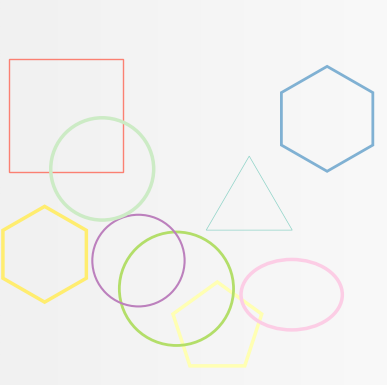[{"shape": "triangle", "thickness": 0.5, "radius": 0.64, "center": [0.643, 0.466]}, {"shape": "pentagon", "thickness": 2.5, "radius": 0.6, "center": [0.561, 0.147]}, {"shape": "square", "thickness": 1, "radius": 0.73, "center": [0.171, 0.699]}, {"shape": "hexagon", "thickness": 2, "radius": 0.68, "center": [0.844, 0.691]}, {"shape": "circle", "thickness": 2, "radius": 0.74, "center": [0.455, 0.25]}, {"shape": "oval", "thickness": 2.5, "radius": 0.65, "center": [0.753, 0.235]}, {"shape": "circle", "thickness": 1.5, "radius": 0.6, "center": [0.357, 0.323]}, {"shape": "circle", "thickness": 2.5, "radius": 0.66, "center": [0.264, 0.561]}, {"shape": "hexagon", "thickness": 2.5, "radius": 0.62, "center": [0.115, 0.34]}]